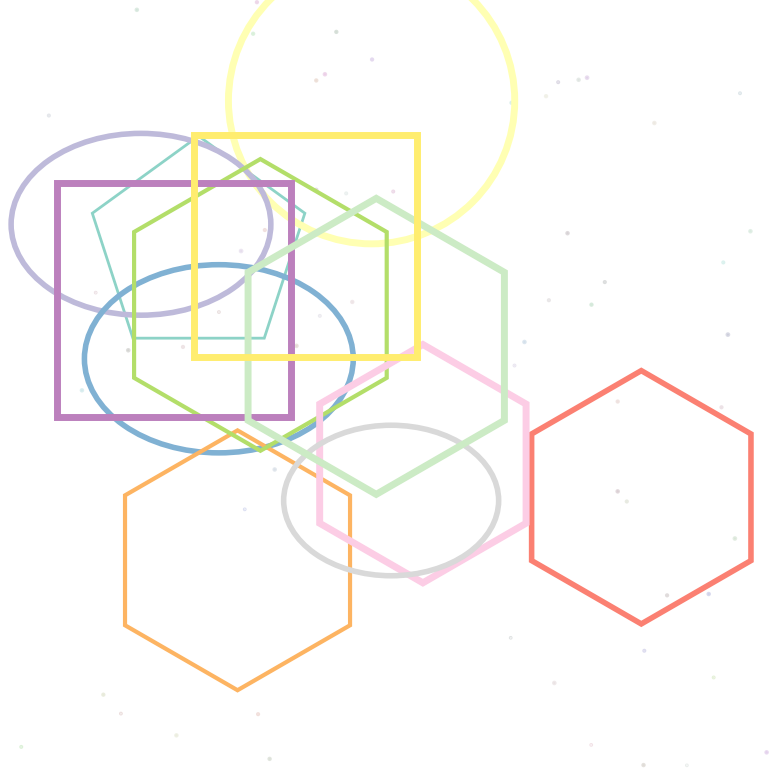[{"shape": "pentagon", "thickness": 1, "radius": 0.73, "center": [0.258, 0.678]}, {"shape": "circle", "thickness": 2.5, "radius": 0.93, "center": [0.483, 0.869]}, {"shape": "oval", "thickness": 2, "radius": 0.84, "center": [0.183, 0.709]}, {"shape": "hexagon", "thickness": 2, "radius": 0.82, "center": [0.833, 0.354]}, {"shape": "oval", "thickness": 2, "radius": 0.87, "center": [0.284, 0.534]}, {"shape": "hexagon", "thickness": 1.5, "radius": 0.84, "center": [0.308, 0.272]}, {"shape": "hexagon", "thickness": 1.5, "radius": 0.95, "center": [0.338, 0.604]}, {"shape": "hexagon", "thickness": 2.5, "radius": 0.77, "center": [0.549, 0.398]}, {"shape": "oval", "thickness": 2, "radius": 0.7, "center": [0.508, 0.35]}, {"shape": "square", "thickness": 2.5, "radius": 0.76, "center": [0.226, 0.611]}, {"shape": "hexagon", "thickness": 2.5, "radius": 0.96, "center": [0.489, 0.55]}, {"shape": "square", "thickness": 2.5, "radius": 0.72, "center": [0.396, 0.68]}]